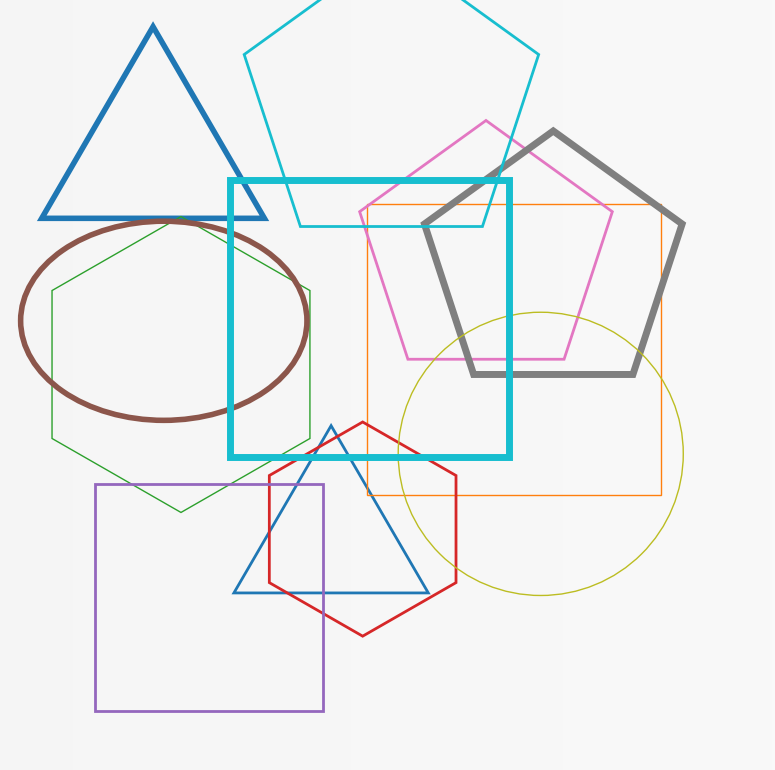[{"shape": "triangle", "thickness": 2, "radius": 0.83, "center": [0.197, 0.799]}, {"shape": "triangle", "thickness": 1, "radius": 0.72, "center": [0.427, 0.302]}, {"shape": "square", "thickness": 0.5, "radius": 0.95, "center": [0.663, 0.547]}, {"shape": "hexagon", "thickness": 0.5, "radius": 0.96, "center": [0.234, 0.527]}, {"shape": "hexagon", "thickness": 1, "radius": 0.7, "center": [0.468, 0.313]}, {"shape": "square", "thickness": 1, "radius": 0.74, "center": [0.27, 0.224]}, {"shape": "oval", "thickness": 2, "radius": 0.92, "center": [0.211, 0.583]}, {"shape": "pentagon", "thickness": 1, "radius": 0.86, "center": [0.627, 0.672]}, {"shape": "pentagon", "thickness": 2.5, "radius": 0.87, "center": [0.714, 0.655]}, {"shape": "circle", "thickness": 0.5, "radius": 0.92, "center": [0.698, 0.411]}, {"shape": "square", "thickness": 2.5, "radius": 0.9, "center": [0.477, 0.586]}, {"shape": "pentagon", "thickness": 1, "radius": 1.0, "center": [0.505, 0.867]}]